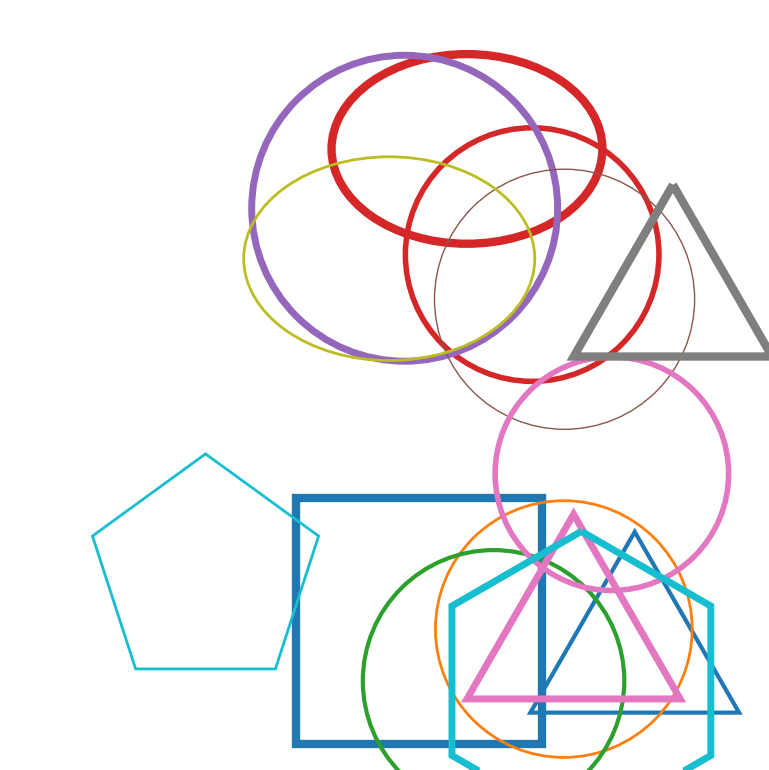[{"shape": "triangle", "thickness": 1.5, "radius": 0.78, "center": [0.824, 0.153]}, {"shape": "square", "thickness": 3, "radius": 0.8, "center": [0.544, 0.193]}, {"shape": "circle", "thickness": 1, "radius": 0.83, "center": [0.732, 0.183]}, {"shape": "circle", "thickness": 1.5, "radius": 0.85, "center": [0.641, 0.116]}, {"shape": "oval", "thickness": 3, "radius": 0.88, "center": [0.606, 0.807]}, {"shape": "circle", "thickness": 2, "radius": 0.82, "center": [0.691, 0.669]}, {"shape": "circle", "thickness": 2.5, "radius": 0.99, "center": [0.526, 0.73]}, {"shape": "circle", "thickness": 0.5, "radius": 0.84, "center": [0.733, 0.611]}, {"shape": "triangle", "thickness": 2.5, "radius": 0.8, "center": [0.745, 0.172]}, {"shape": "circle", "thickness": 2, "radius": 0.76, "center": [0.795, 0.385]}, {"shape": "triangle", "thickness": 3, "radius": 0.74, "center": [0.874, 0.611]}, {"shape": "oval", "thickness": 1, "radius": 0.94, "center": [0.506, 0.664]}, {"shape": "pentagon", "thickness": 1, "radius": 0.77, "center": [0.267, 0.256]}, {"shape": "hexagon", "thickness": 2.5, "radius": 0.97, "center": [0.755, 0.116]}]